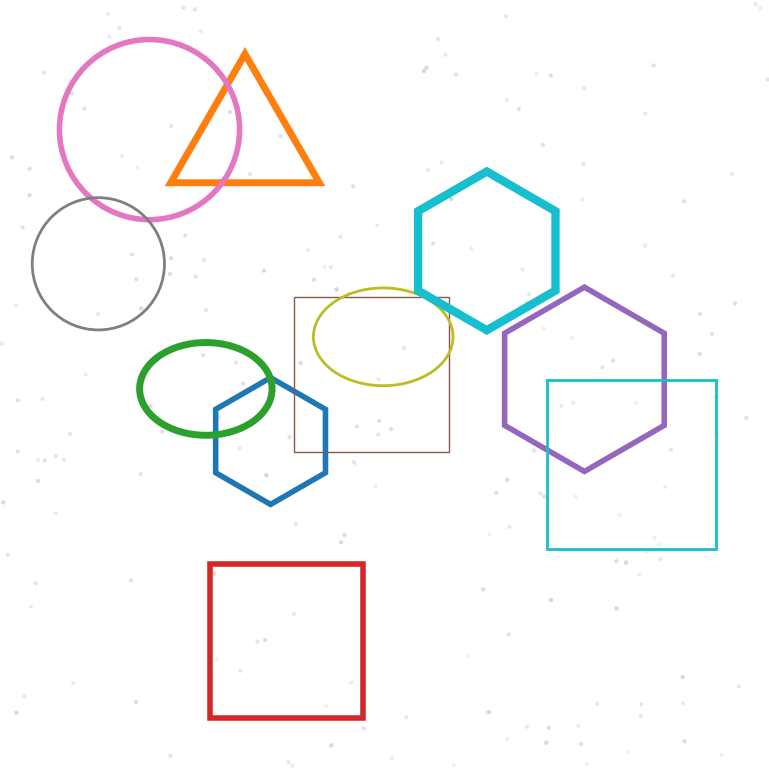[{"shape": "hexagon", "thickness": 2, "radius": 0.41, "center": [0.351, 0.427]}, {"shape": "triangle", "thickness": 2.5, "radius": 0.56, "center": [0.318, 0.818]}, {"shape": "oval", "thickness": 2.5, "radius": 0.43, "center": [0.267, 0.495]}, {"shape": "square", "thickness": 2, "radius": 0.5, "center": [0.372, 0.168]}, {"shape": "hexagon", "thickness": 2, "radius": 0.6, "center": [0.759, 0.507]}, {"shape": "square", "thickness": 0.5, "radius": 0.5, "center": [0.483, 0.514]}, {"shape": "circle", "thickness": 2, "radius": 0.58, "center": [0.194, 0.832]}, {"shape": "circle", "thickness": 1, "radius": 0.43, "center": [0.128, 0.657]}, {"shape": "oval", "thickness": 1, "radius": 0.45, "center": [0.498, 0.563]}, {"shape": "square", "thickness": 1, "radius": 0.55, "center": [0.82, 0.397]}, {"shape": "hexagon", "thickness": 3, "radius": 0.52, "center": [0.632, 0.674]}]